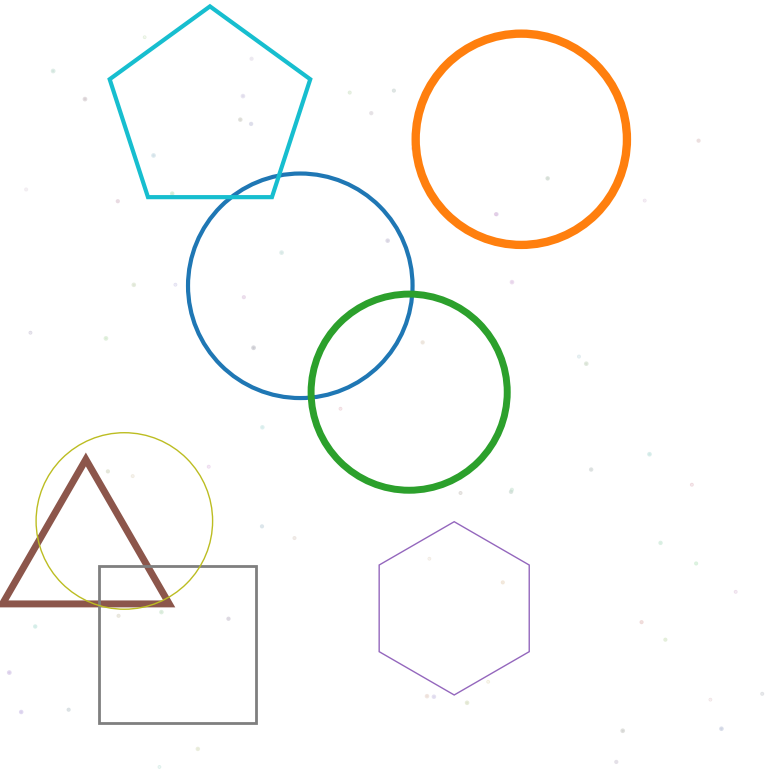[{"shape": "circle", "thickness": 1.5, "radius": 0.73, "center": [0.39, 0.629]}, {"shape": "circle", "thickness": 3, "radius": 0.69, "center": [0.677, 0.819]}, {"shape": "circle", "thickness": 2.5, "radius": 0.64, "center": [0.531, 0.491]}, {"shape": "hexagon", "thickness": 0.5, "radius": 0.56, "center": [0.59, 0.21]}, {"shape": "triangle", "thickness": 2.5, "radius": 0.63, "center": [0.111, 0.278]}, {"shape": "square", "thickness": 1, "radius": 0.51, "center": [0.23, 0.163]}, {"shape": "circle", "thickness": 0.5, "radius": 0.57, "center": [0.161, 0.323]}, {"shape": "pentagon", "thickness": 1.5, "radius": 0.68, "center": [0.273, 0.855]}]